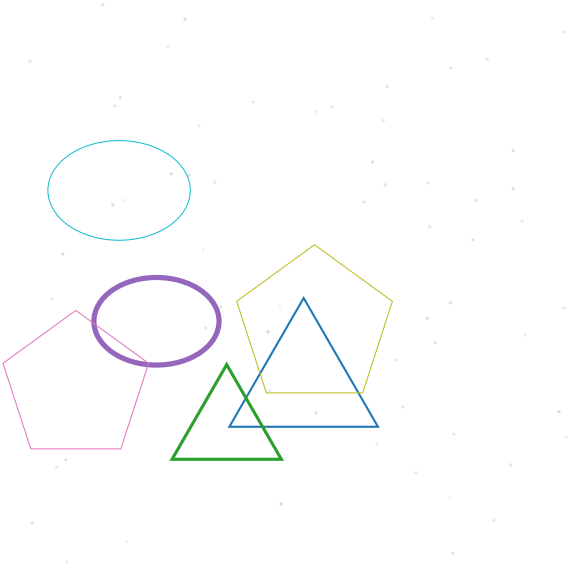[{"shape": "triangle", "thickness": 1, "radius": 0.74, "center": [0.526, 0.334]}, {"shape": "triangle", "thickness": 1.5, "radius": 0.55, "center": [0.393, 0.258]}, {"shape": "oval", "thickness": 2.5, "radius": 0.54, "center": [0.271, 0.443]}, {"shape": "pentagon", "thickness": 0.5, "radius": 0.66, "center": [0.131, 0.329]}, {"shape": "pentagon", "thickness": 0.5, "radius": 0.71, "center": [0.545, 0.434]}, {"shape": "oval", "thickness": 0.5, "radius": 0.62, "center": [0.206, 0.669]}]